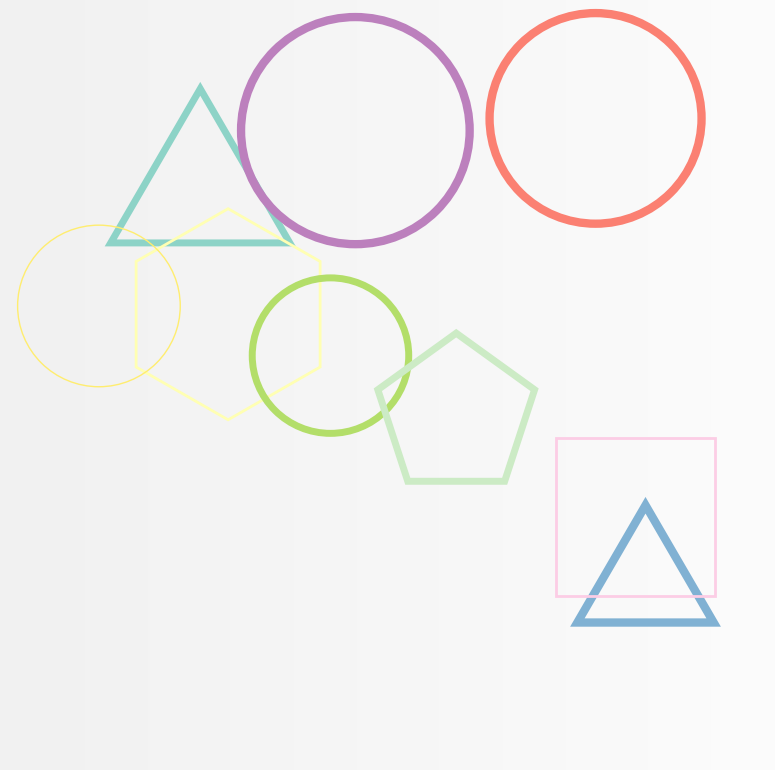[{"shape": "triangle", "thickness": 2.5, "radius": 0.67, "center": [0.258, 0.751]}, {"shape": "hexagon", "thickness": 1, "radius": 0.69, "center": [0.294, 0.592]}, {"shape": "circle", "thickness": 3, "radius": 0.68, "center": [0.768, 0.846]}, {"shape": "triangle", "thickness": 3, "radius": 0.51, "center": [0.833, 0.242]}, {"shape": "circle", "thickness": 2.5, "radius": 0.5, "center": [0.426, 0.538]}, {"shape": "square", "thickness": 1, "radius": 0.51, "center": [0.82, 0.328]}, {"shape": "circle", "thickness": 3, "radius": 0.74, "center": [0.459, 0.83]}, {"shape": "pentagon", "thickness": 2.5, "radius": 0.53, "center": [0.589, 0.461]}, {"shape": "circle", "thickness": 0.5, "radius": 0.52, "center": [0.128, 0.603]}]